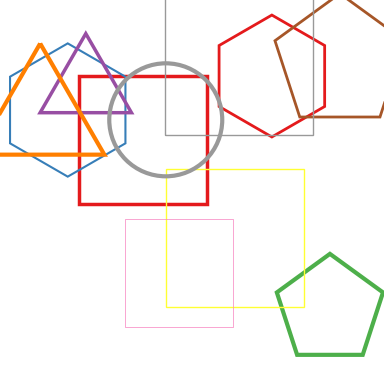[{"shape": "square", "thickness": 2.5, "radius": 0.83, "center": [0.371, 0.637]}, {"shape": "hexagon", "thickness": 2, "radius": 0.79, "center": [0.706, 0.803]}, {"shape": "hexagon", "thickness": 1.5, "radius": 0.87, "center": [0.176, 0.714]}, {"shape": "pentagon", "thickness": 3, "radius": 0.72, "center": [0.857, 0.196]}, {"shape": "triangle", "thickness": 2.5, "radius": 0.68, "center": [0.223, 0.776]}, {"shape": "triangle", "thickness": 3, "radius": 0.96, "center": [0.104, 0.695]}, {"shape": "square", "thickness": 1, "radius": 0.9, "center": [0.609, 0.383]}, {"shape": "pentagon", "thickness": 2, "radius": 0.89, "center": [0.883, 0.839]}, {"shape": "square", "thickness": 0.5, "radius": 0.7, "center": [0.464, 0.29]}, {"shape": "circle", "thickness": 3, "radius": 0.73, "center": [0.431, 0.689]}, {"shape": "square", "thickness": 1, "radius": 0.96, "center": [0.621, 0.842]}]